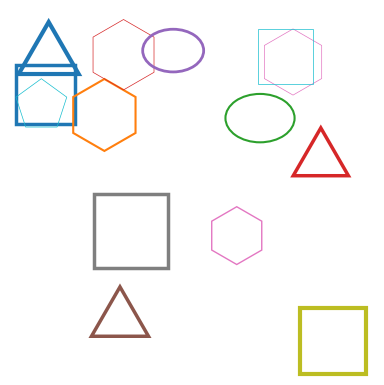[{"shape": "square", "thickness": 2.5, "radius": 0.38, "center": [0.119, 0.754]}, {"shape": "triangle", "thickness": 3, "radius": 0.45, "center": [0.126, 0.853]}, {"shape": "hexagon", "thickness": 1.5, "radius": 0.47, "center": [0.271, 0.701]}, {"shape": "oval", "thickness": 1.5, "radius": 0.45, "center": [0.675, 0.693]}, {"shape": "hexagon", "thickness": 0.5, "radius": 0.46, "center": [0.321, 0.858]}, {"shape": "triangle", "thickness": 2.5, "radius": 0.41, "center": [0.833, 0.585]}, {"shape": "oval", "thickness": 2, "radius": 0.4, "center": [0.45, 0.869]}, {"shape": "triangle", "thickness": 2.5, "radius": 0.43, "center": [0.312, 0.169]}, {"shape": "hexagon", "thickness": 0.5, "radius": 0.43, "center": [0.761, 0.839]}, {"shape": "hexagon", "thickness": 1, "radius": 0.38, "center": [0.615, 0.388]}, {"shape": "square", "thickness": 2.5, "radius": 0.48, "center": [0.34, 0.401]}, {"shape": "square", "thickness": 3, "radius": 0.43, "center": [0.866, 0.114]}, {"shape": "pentagon", "thickness": 0.5, "radius": 0.35, "center": [0.107, 0.726]}, {"shape": "square", "thickness": 0.5, "radius": 0.36, "center": [0.742, 0.853]}]